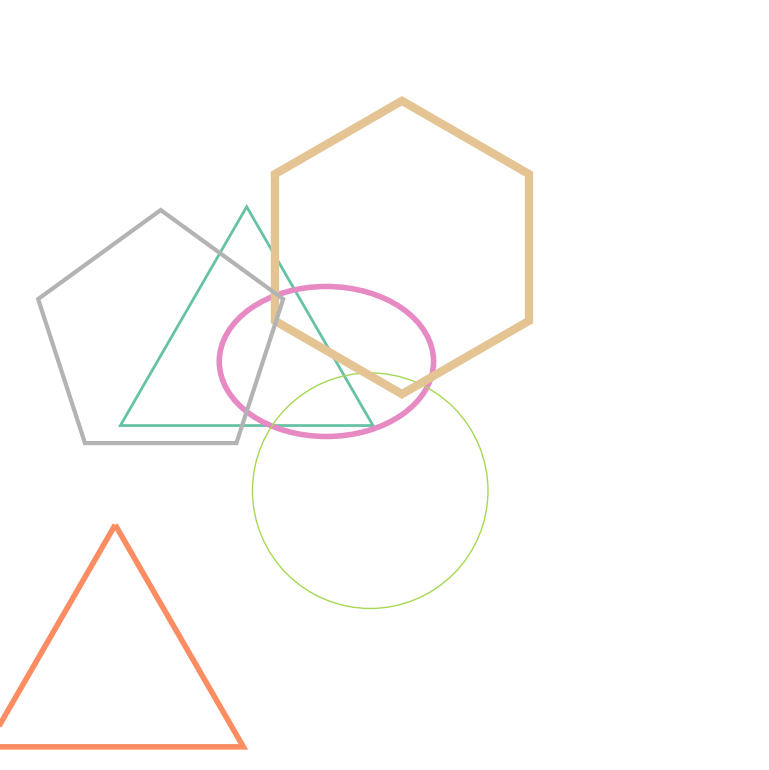[{"shape": "triangle", "thickness": 1, "radius": 0.95, "center": [0.32, 0.542]}, {"shape": "triangle", "thickness": 2, "radius": 0.96, "center": [0.15, 0.126]}, {"shape": "oval", "thickness": 2, "radius": 0.7, "center": [0.424, 0.531]}, {"shape": "circle", "thickness": 0.5, "radius": 0.76, "center": [0.481, 0.363]}, {"shape": "hexagon", "thickness": 3, "radius": 0.95, "center": [0.522, 0.679]}, {"shape": "pentagon", "thickness": 1.5, "radius": 0.84, "center": [0.209, 0.56]}]